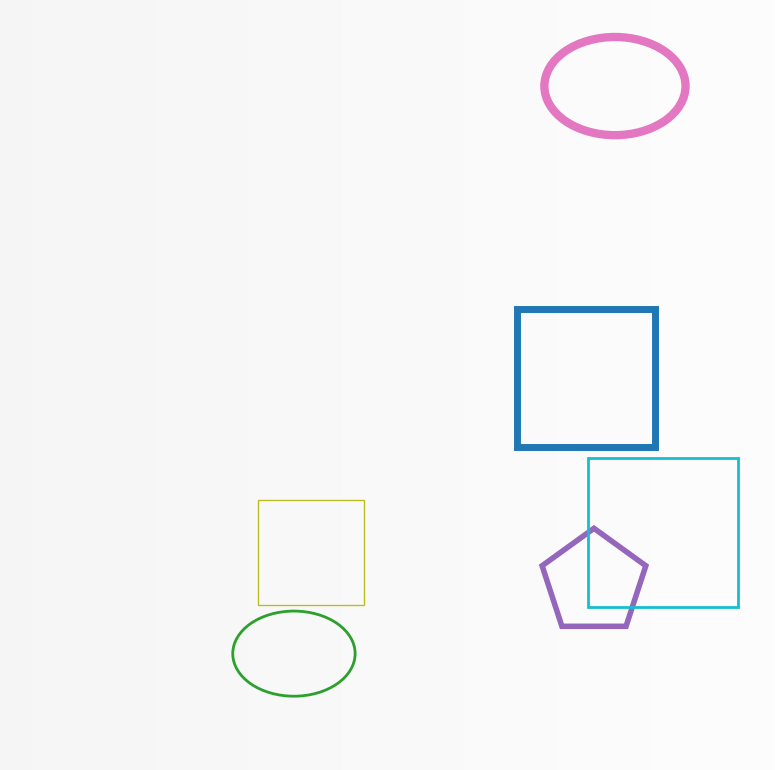[{"shape": "square", "thickness": 2.5, "radius": 0.45, "center": [0.756, 0.509]}, {"shape": "oval", "thickness": 1, "radius": 0.39, "center": [0.379, 0.151]}, {"shape": "pentagon", "thickness": 2, "radius": 0.35, "center": [0.766, 0.244]}, {"shape": "oval", "thickness": 3, "radius": 0.46, "center": [0.793, 0.888]}, {"shape": "square", "thickness": 0.5, "radius": 0.34, "center": [0.401, 0.282]}, {"shape": "square", "thickness": 1, "radius": 0.49, "center": [0.855, 0.308]}]